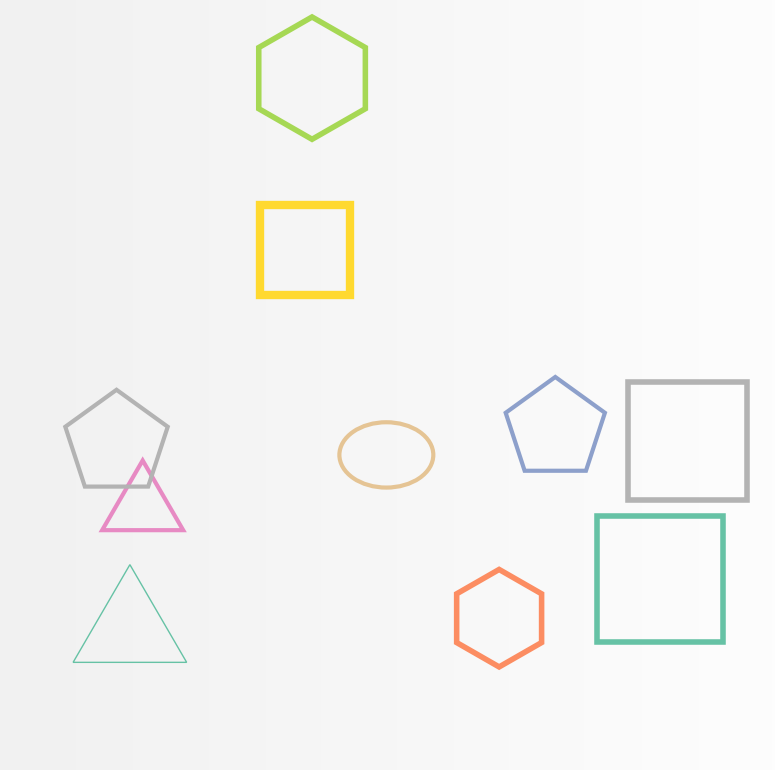[{"shape": "triangle", "thickness": 0.5, "radius": 0.42, "center": [0.168, 0.182]}, {"shape": "square", "thickness": 2, "radius": 0.41, "center": [0.851, 0.248]}, {"shape": "hexagon", "thickness": 2, "radius": 0.32, "center": [0.644, 0.197]}, {"shape": "pentagon", "thickness": 1.5, "radius": 0.34, "center": [0.717, 0.443]}, {"shape": "triangle", "thickness": 1.5, "radius": 0.3, "center": [0.184, 0.342]}, {"shape": "hexagon", "thickness": 2, "radius": 0.4, "center": [0.403, 0.899]}, {"shape": "square", "thickness": 3, "radius": 0.29, "center": [0.393, 0.676]}, {"shape": "oval", "thickness": 1.5, "radius": 0.3, "center": [0.499, 0.409]}, {"shape": "pentagon", "thickness": 1.5, "radius": 0.35, "center": [0.15, 0.424]}, {"shape": "square", "thickness": 2, "radius": 0.38, "center": [0.887, 0.427]}]